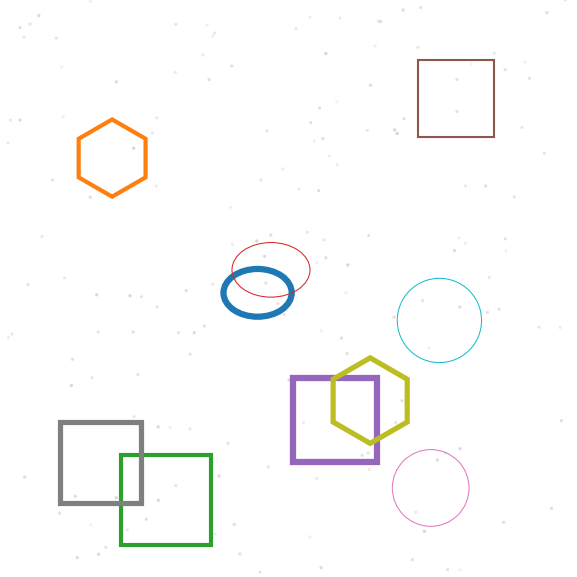[{"shape": "oval", "thickness": 3, "radius": 0.3, "center": [0.446, 0.492]}, {"shape": "hexagon", "thickness": 2, "radius": 0.33, "center": [0.194, 0.725]}, {"shape": "square", "thickness": 2, "radius": 0.39, "center": [0.288, 0.133]}, {"shape": "oval", "thickness": 0.5, "radius": 0.34, "center": [0.469, 0.532]}, {"shape": "square", "thickness": 3, "radius": 0.37, "center": [0.58, 0.271]}, {"shape": "square", "thickness": 1, "radius": 0.33, "center": [0.79, 0.828]}, {"shape": "circle", "thickness": 0.5, "radius": 0.33, "center": [0.746, 0.154]}, {"shape": "square", "thickness": 2.5, "radius": 0.35, "center": [0.174, 0.198]}, {"shape": "hexagon", "thickness": 2.5, "radius": 0.37, "center": [0.641, 0.305]}, {"shape": "circle", "thickness": 0.5, "radius": 0.36, "center": [0.761, 0.444]}]